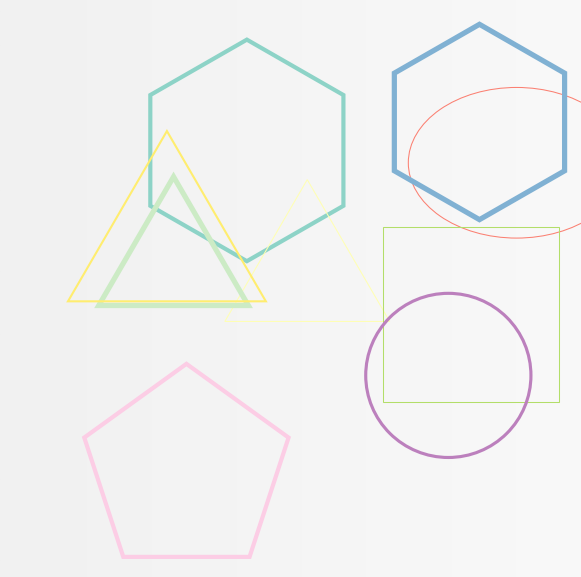[{"shape": "hexagon", "thickness": 2, "radius": 0.96, "center": [0.425, 0.739]}, {"shape": "triangle", "thickness": 0.5, "radius": 0.82, "center": [0.529, 0.524]}, {"shape": "oval", "thickness": 0.5, "radius": 0.93, "center": [0.889, 0.717]}, {"shape": "hexagon", "thickness": 2.5, "radius": 0.85, "center": [0.825, 0.788]}, {"shape": "square", "thickness": 0.5, "radius": 0.76, "center": [0.811, 0.454]}, {"shape": "pentagon", "thickness": 2, "radius": 0.92, "center": [0.321, 0.184]}, {"shape": "circle", "thickness": 1.5, "radius": 0.71, "center": [0.771, 0.349]}, {"shape": "triangle", "thickness": 2.5, "radius": 0.74, "center": [0.299, 0.544]}, {"shape": "triangle", "thickness": 1, "radius": 0.98, "center": [0.287, 0.576]}]